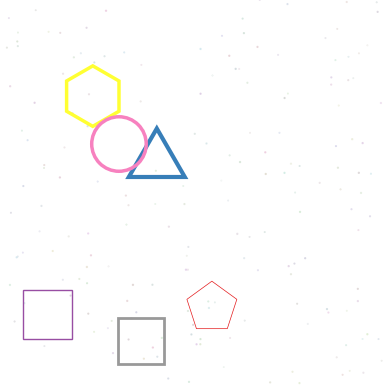[{"shape": "pentagon", "thickness": 0.5, "radius": 0.34, "center": [0.55, 0.201]}, {"shape": "triangle", "thickness": 3, "radius": 0.42, "center": [0.407, 0.582]}, {"shape": "square", "thickness": 1, "radius": 0.32, "center": [0.124, 0.182]}, {"shape": "hexagon", "thickness": 2.5, "radius": 0.39, "center": [0.241, 0.75]}, {"shape": "circle", "thickness": 2.5, "radius": 0.35, "center": [0.309, 0.626]}, {"shape": "square", "thickness": 2, "radius": 0.29, "center": [0.366, 0.114]}]